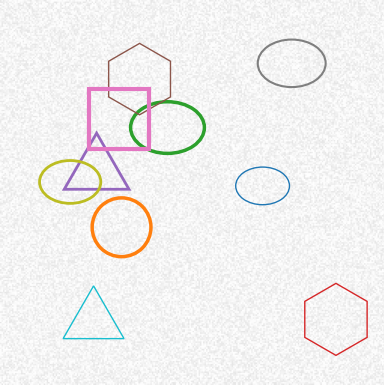[{"shape": "oval", "thickness": 1, "radius": 0.35, "center": [0.682, 0.517]}, {"shape": "circle", "thickness": 2.5, "radius": 0.38, "center": [0.316, 0.41]}, {"shape": "oval", "thickness": 2.5, "radius": 0.48, "center": [0.435, 0.669]}, {"shape": "hexagon", "thickness": 1, "radius": 0.47, "center": [0.873, 0.17]}, {"shape": "triangle", "thickness": 2, "radius": 0.49, "center": [0.251, 0.557]}, {"shape": "hexagon", "thickness": 1, "radius": 0.46, "center": [0.363, 0.795]}, {"shape": "square", "thickness": 3, "radius": 0.39, "center": [0.309, 0.691]}, {"shape": "oval", "thickness": 1.5, "radius": 0.44, "center": [0.758, 0.836]}, {"shape": "oval", "thickness": 2, "radius": 0.4, "center": [0.182, 0.527]}, {"shape": "triangle", "thickness": 1, "radius": 0.46, "center": [0.243, 0.166]}]